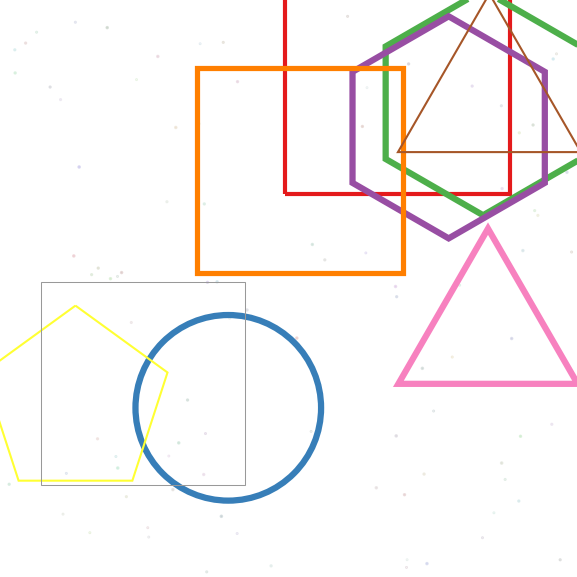[{"shape": "square", "thickness": 2, "radius": 0.98, "center": [0.688, 0.859]}, {"shape": "circle", "thickness": 3, "radius": 0.8, "center": [0.395, 0.293]}, {"shape": "hexagon", "thickness": 3, "radius": 0.97, "center": [0.837, 0.821]}, {"shape": "hexagon", "thickness": 3, "radius": 0.96, "center": [0.777, 0.779]}, {"shape": "square", "thickness": 2.5, "radius": 0.89, "center": [0.52, 0.704]}, {"shape": "pentagon", "thickness": 1, "radius": 0.84, "center": [0.131, 0.302]}, {"shape": "triangle", "thickness": 1, "radius": 0.91, "center": [0.847, 0.827]}, {"shape": "triangle", "thickness": 3, "radius": 0.9, "center": [0.845, 0.424]}, {"shape": "square", "thickness": 0.5, "radius": 0.88, "center": [0.247, 0.335]}]